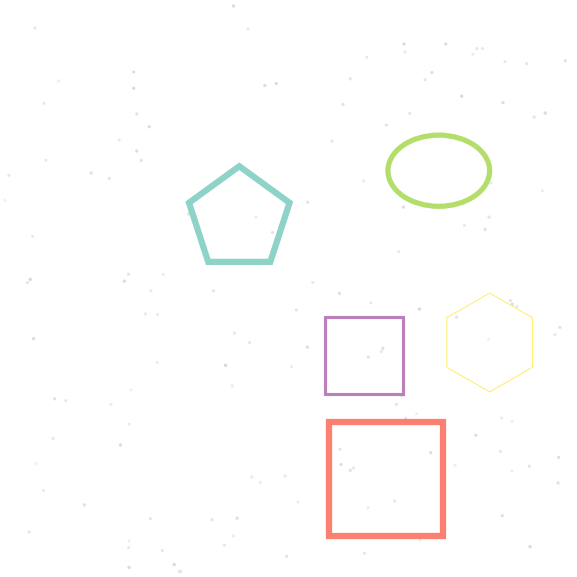[{"shape": "pentagon", "thickness": 3, "radius": 0.46, "center": [0.414, 0.62]}, {"shape": "square", "thickness": 3, "radius": 0.49, "center": [0.668, 0.17]}, {"shape": "oval", "thickness": 2.5, "radius": 0.44, "center": [0.76, 0.704]}, {"shape": "square", "thickness": 1.5, "radius": 0.33, "center": [0.63, 0.383]}, {"shape": "hexagon", "thickness": 0.5, "radius": 0.43, "center": [0.848, 0.406]}]